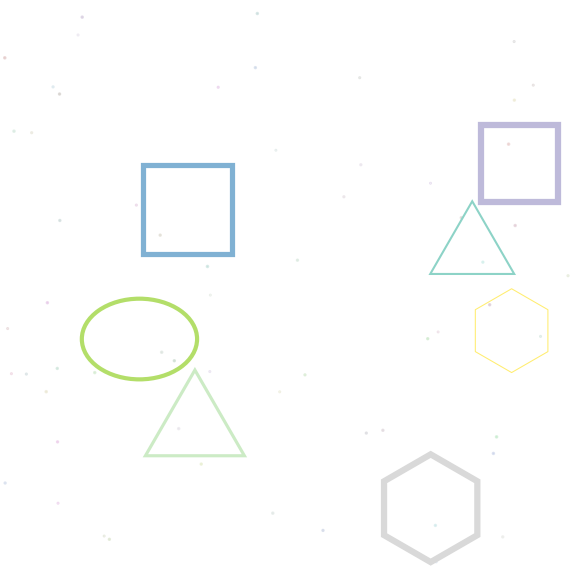[{"shape": "triangle", "thickness": 1, "radius": 0.42, "center": [0.818, 0.567]}, {"shape": "square", "thickness": 3, "radius": 0.34, "center": [0.899, 0.716]}, {"shape": "square", "thickness": 2.5, "radius": 0.39, "center": [0.324, 0.637]}, {"shape": "oval", "thickness": 2, "radius": 0.5, "center": [0.241, 0.412]}, {"shape": "hexagon", "thickness": 3, "radius": 0.47, "center": [0.746, 0.119]}, {"shape": "triangle", "thickness": 1.5, "radius": 0.49, "center": [0.337, 0.259]}, {"shape": "hexagon", "thickness": 0.5, "radius": 0.36, "center": [0.886, 0.427]}]